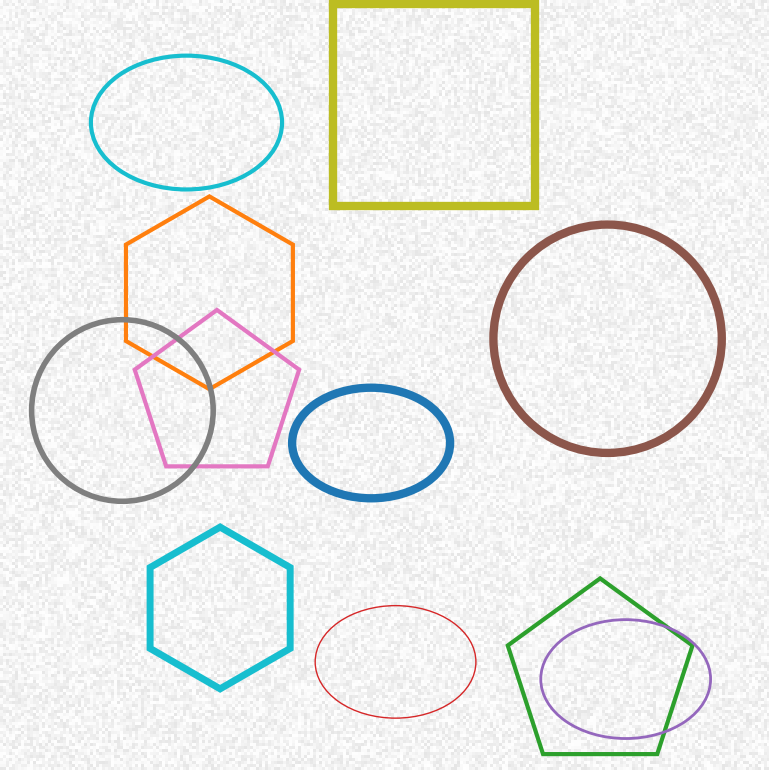[{"shape": "oval", "thickness": 3, "radius": 0.51, "center": [0.482, 0.425]}, {"shape": "hexagon", "thickness": 1.5, "radius": 0.63, "center": [0.272, 0.62]}, {"shape": "pentagon", "thickness": 1.5, "radius": 0.63, "center": [0.779, 0.123]}, {"shape": "oval", "thickness": 0.5, "radius": 0.52, "center": [0.514, 0.14]}, {"shape": "oval", "thickness": 1, "radius": 0.55, "center": [0.813, 0.118]}, {"shape": "circle", "thickness": 3, "radius": 0.74, "center": [0.789, 0.56]}, {"shape": "pentagon", "thickness": 1.5, "radius": 0.56, "center": [0.282, 0.485]}, {"shape": "circle", "thickness": 2, "radius": 0.59, "center": [0.159, 0.467]}, {"shape": "square", "thickness": 3, "radius": 0.66, "center": [0.564, 0.863]}, {"shape": "hexagon", "thickness": 2.5, "radius": 0.53, "center": [0.286, 0.21]}, {"shape": "oval", "thickness": 1.5, "radius": 0.62, "center": [0.242, 0.841]}]